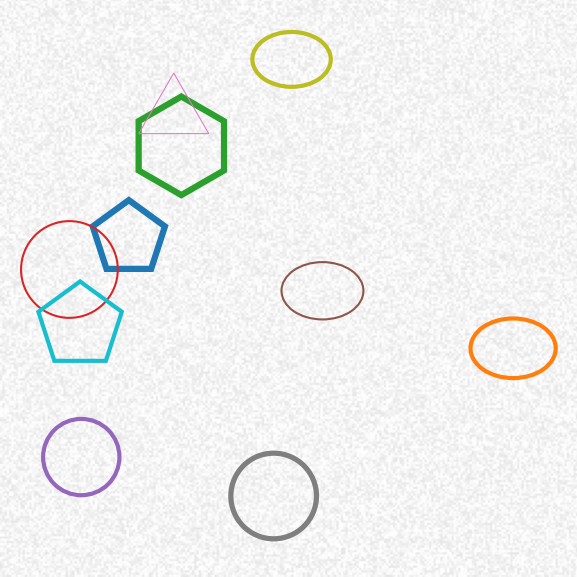[{"shape": "pentagon", "thickness": 3, "radius": 0.33, "center": [0.223, 0.587]}, {"shape": "oval", "thickness": 2, "radius": 0.37, "center": [0.889, 0.396]}, {"shape": "hexagon", "thickness": 3, "radius": 0.43, "center": [0.314, 0.747]}, {"shape": "circle", "thickness": 1, "radius": 0.42, "center": [0.12, 0.532]}, {"shape": "circle", "thickness": 2, "radius": 0.33, "center": [0.141, 0.208]}, {"shape": "oval", "thickness": 1, "radius": 0.35, "center": [0.558, 0.496]}, {"shape": "triangle", "thickness": 0.5, "radius": 0.35, "center": [0.301, 0.803]}, {"shape": "circle", "thickness": 2.5, "radius": 0.37, "center": [0.474, 0.14]}, {"shape": "oval", "thickness": 2, "radius": 0.34, "center": [0.505, 0.896]}, {"shape": "pentagon", "thickness": 2, "radius": 0.38, "center": [0.139, 0.436]}]